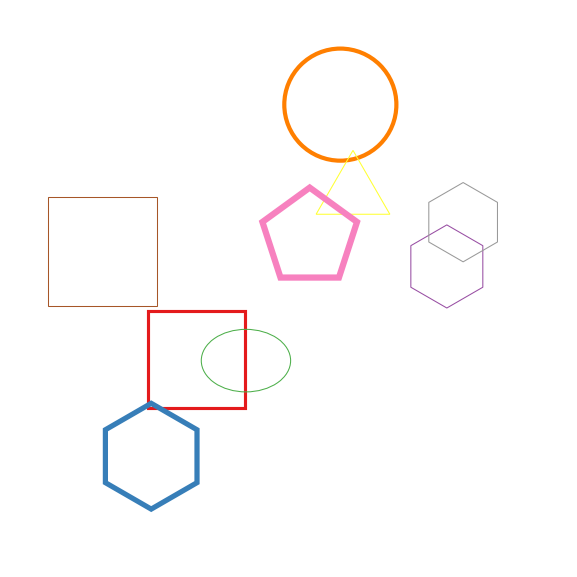[{"shape": "square", "thickness": 1.5, "radius": 0.42, "center": [0.34, 0.377]}, {"shape": "hexagon", "thickness": 2.5, "radius": 0.46, "center": [0.262, 0.209]}, {"shape": "oval", "thickness": 0.5, "radius": 0.39, "center": [0.426, 0.375]}, {"shape": "hexagon", "thickness": 0.5, "radius": 0.36, "center": [0.774, 0.538]}, {"shape": "circle", "thickness": 2, "radius": 0.49, "center": [0.589, 0.818]}, {"shape": "triangle", "thickness": 0.5, "radius": 0.37, "center": [0.611, 0.665]}, {"shape": "square", "thickness": 0.5, "radius": 0.47, "center": [0.177, 0.563]}, {"shape": "pentagon", "thickness": 3, "radius": 0.43, "center": [0.536, 0.588]}, {"shape": "hexagon", "thickness": 0.5, "radius": 0.34, "center": [0.802, 0.614]}]